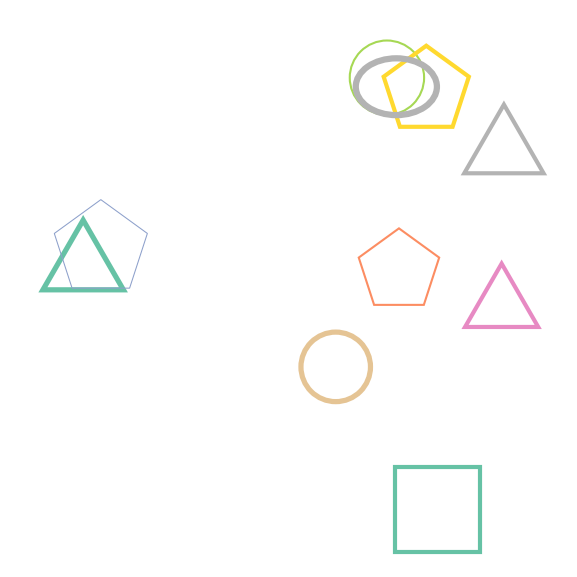[{"shape": "square", "thickness": 2, "radius": 0.37, "center": [0.757, 0.117]}, {"shape": "triangle", "thickness": 2.5, "radius": 0.4, "center": [0.144, 0.538]}, {"shape": "pentagon", "thickness": 1, "radius": 0.37, "center": [0.691, 0.53]}, {"shape": "pentagon", "thickness": 0.5, "radius": 0.42, "center": [0.175, 0.569]}, {"shape": "triangle", "thickness": 2, "radius": 0.37, "center": [0.869, 0.47]}, {"shape": "circle", "thickness": 1, "radius": 0.32, "center": [0.67, 0.865]}, {"shape": "pentagon", "thickness": 2, "radius": 0.39, "center": [0.738, 0.842]}, {"shape": "circle", "thickness": 2.5, "radius": 0.3, "center": [0.581, 0.364]}, {"shape": "oval", "thickness": 3, "radius": 0.35, "center": [0.686, 0.849]}, {"shape": "triangle", "thickness": 2, "radius": 0.4, "center": [0.873, 0.739]}]